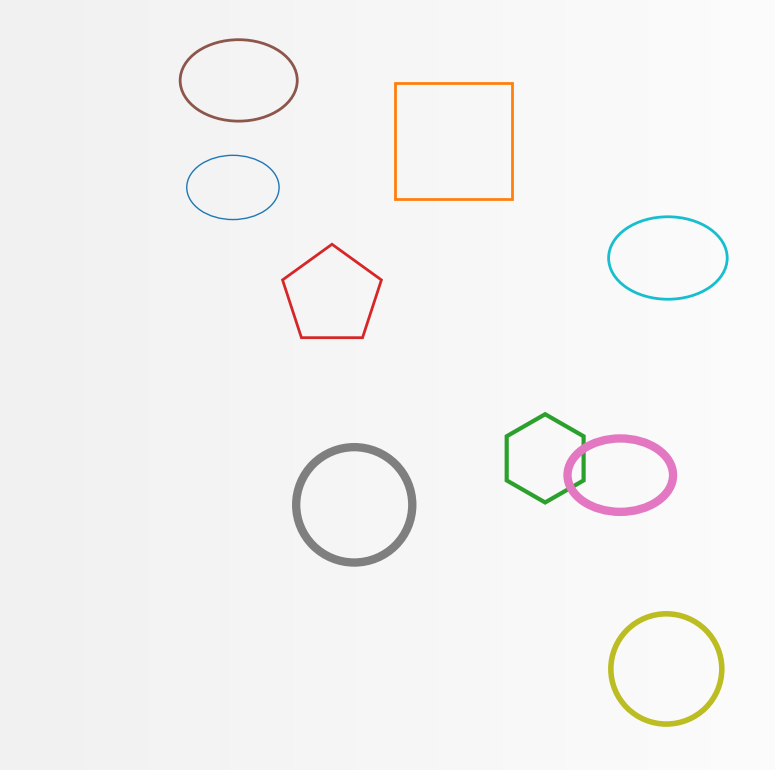[{"shape": "oval", "thickness": 0.5, "radius": 0.3, "center": [0.301, 0.757]}, {"shape": "square", "thickness": 1, "radius": 0.38, "center": [0.585, 0.817]}, {"shape": "hexagon", "thickness": 1.5, "radius": 0.29, "center": [0.703, 0.405]}, {"shape": "pentagon", "thickness": 1, "radius": 0.34, "center": [0.428, 0.616]}, {"shape": "oval", "thickness": 1, "radius": 0.38, "center": [0.308, 0.896]}, {"shape": "oval", "thickness": 3, "radius": 0.34, "center": [0.8, 0.383]}, {"shape": "circle", "thickness": 3, "radius": 0.37, "center": [0.457, 0.344]}, {"shape": "circle", "thickness": 2, "radius": 0.36, "center": [0.86, 0.131]}, {"shape": "oval", "thickness": 1, "radius": 0.38, "center": [0.862, 0.665]}]